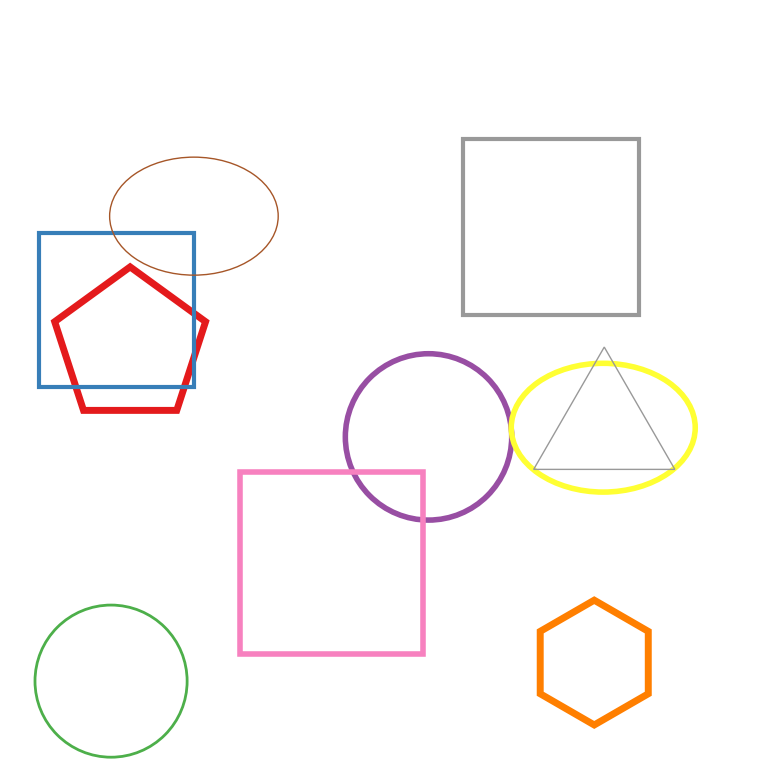[{"shape": "pentagon", "thickness": 2.5, "radius": 0.52, "center": [0.169, 0.55]}, {"shape": "square", "thickness": 1.5, "radius": 0.5, "center": [0.151, 0.597]}, {"shape": "circle", "thickness": 1, "radius": 0.49, "center": [0.144, 0.115]}, {"shape": "circle", "thickness": 2, "radius": 0.54, "center": [0.557, 0.433]}, {"shape": "hexagon", "thickness": 2.5, "radius": 0.41, "center": [0.772, 0.14]}, {"shape": "oval", "thickness": 2, "radius": 0.6, "center": [0.783, 0.445]}, {"shape": "oval", "thickness": 0.5, "radius": 0.55, "center": [0.252, 0.719]}, {"shape": "square", "thickness": 2, "radius": 0.59, "center": [0.431, 0.269]}, {"shape": "triangle", "thickness": 0.5, "radius": 0.53, "center": [0.785, 0.443]}, {"shape": "square", "thickness": 1.5, "radius": 0.57, "center": [0.716, 0.705]}]